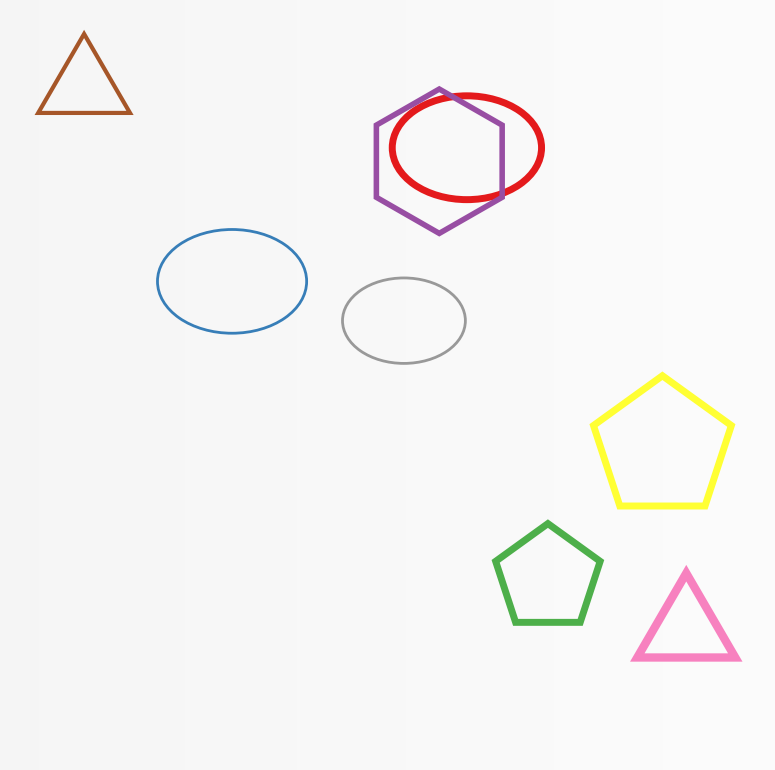[{"shape": "oval", "thickness": 2.5, "radius": 0.48, "center": [0.602, 0.808]}, {"shape": "oval", "thickness": 1, "radius": 0.48, "center": [0.299, 0.635]}, {"shape": "pentagon", "thickness": 2.5, "radius": 0.35, "center": [0.707, 0.249]}, {"shape": "hexagon", "thickness": 2, "radius": 0.47, "center": [0.567, 0.791]}, {"shape": "pentagon", "thickness": 2.5, "radius": 0.47, "center": [0.855, 0.419]}, {"shape": "triangle", "thickness": 1.5, "radius": 0.34, "center": [0.109, 0.888]}, {"shape": "triangle", "thickness": 3, "radius": 0.37, "center": [0.886, 0.183]}, {"shape": "oval", "thickness": 1, "radius": 0.4, "center": [0.521, 0.584]}]